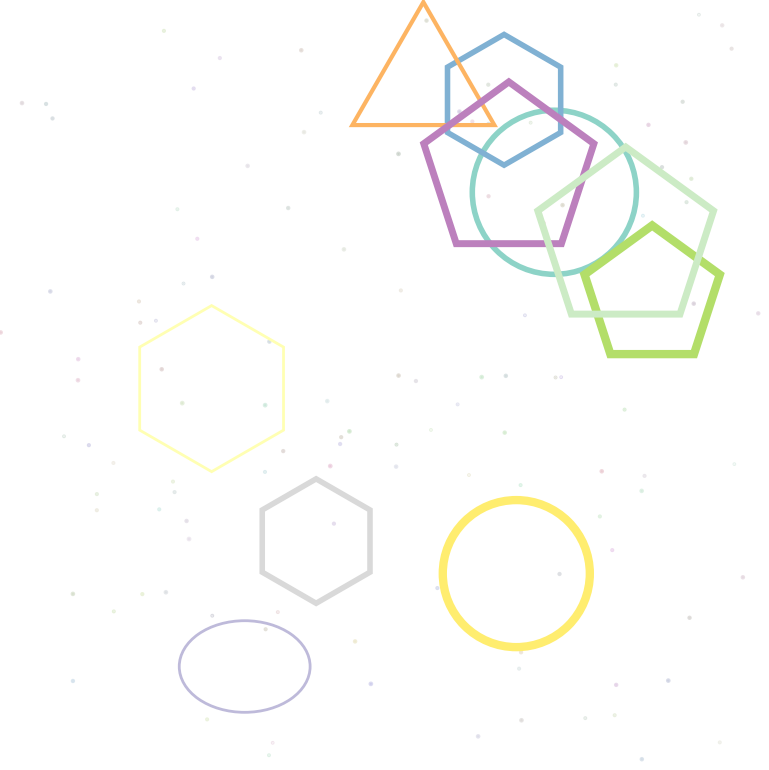[{"shape": "circle", "thickness": 2, "radius": 0.53, "center": [0.72, 0.75]}, {"shape": "hexagon", "thickness": 1, "radius": 0.54, "center": [0.275, 0.495]}, {"shape": "oval", "thickness": 1, "radius": 0.42, "center": [0.318, 0.134]}, {"shape": "hexagon", "thickness": 2, "radius": 0.42, "center": [0.655, 0.87]}, {"shape": "triangle", "thickness": 1.5, "radius": 0.53, "center": [0.55, 0.891]}, {"shape": "pentagon", "thickness": 3, "radius": 0.46, "center": [0.847, 0.615]}, {"shape": "hexagon", "thickness": 2, "radius": 0.4, "center": [0.411, 0.297]}, {"shape": "pentagon", "thickness": 2.5, "radius": 0.58, "center": [0.661, 0.778]}, {"shape": "pentagon", "thickness": 2.5, "radius": 0.6, "center": [0.813, 0.689]}, {"shape": "circle", "thickness": 3, "radius": 0.48, "center": [0.671, 0.255]}]